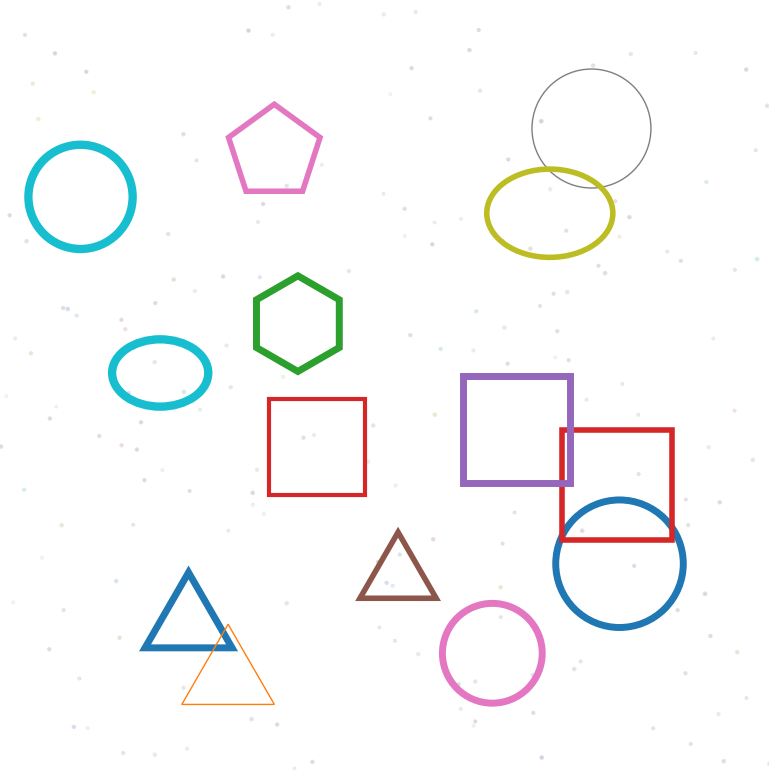[{"shape": "triangle", "thickness": 2.5, "radius": 0.33, "center": [0.245, 0.191]}, {"shape": "circle", "thickness": 2.5, "radius": 0.41, "center": [0.805, 0.268]}, {"shape": "triangle", "thickness": 0.5, "radius": 0.35, "center": [0.296, 0.12]}, {"shape": "hexagon", "thickness": 2.5, "radius": 0.31, "center": [0.387, 0.58]}, {"shape": "square", "thickness": 2, "radius": 0.36, "center": [0.802, 0.37]}, {"shape": "square", "thickness": 1.5, "radius": 0.31, "center": [0.412, 0.419]}, {"shape": "square", "thickness": 2.5, "radius": 0.35, "center": [0.671, 0.442]}, {"shape": "triangle", "thickness": 2, "radius": 0.29, "center": [0.517, 0.252]}, {"shape": "circle", "thickness": 2.5, "radius": 0.32, "center": [0.639, 0.152]}, {"shape": "pentagon", "thickness": 2, "radius": 0.31, "center": [0.356, 0.802]}, {"shape": "circle", "thickness": 0.5, "radius": 0.39, "center": [0.768, 0.833]}, {"shape": "oval", "thickness": 2, "radius": 0.41, "center": [0.714, 0.723]}, {"shape": "oval", "thickness": 3, "radius": 0.31, "center": [0.208, 0.516]}, {"shape": "circle", "thickness": 3, "radius": 0.34, "center": [0.105, 0.744]}]